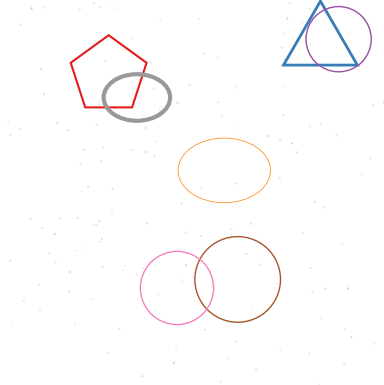[{"shape": "pentagon", "thickness": 1.5, "radius": 0.52, "center": [0.282, 0.805]}, {"shape": "triangle", "thickness": 2, "radius": 0.55, "center": [0.832, 0.886]}, {"shape": "circle", "thickness": 1, "radius": 0.42, "center": [0.88, 0.898]}, {"shape": "oval", "thickness": 0.5, "radius": 0.6, "center": [0.582, 0.557]}, {"shape": "circle", "thickness": 1, "radius": 0.56, "center": [0.617, 0.274]}, {"shape": "circle", "thickness": 1, "radius": 0.48, "center": [0.46, 0.252]}, {"shape": "oval", "thickness": 3, "radius": 0.43, "center": [0.356, 0.747]}]